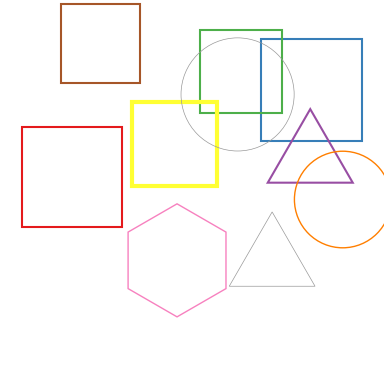[{"shape": "square", "thickness": 1.5, "radius": 0.65, "center": [0.187, 0.54]}, {"shape": "square", "thickness": 1.5, "radius": 0.66, "center": [0.81, 0.766]}, {"shape": "square", "thickness": 1.5, "radius": 0.54, "center": [0.626, 0.814]}, {"shape": "triangle", "thickness": 1.5, "radius": 0.64, "center": [0.806, 0.589]}, {"shape": "circle", "thickness": 1, "radius": 0.63, "center": [0.89, 0.482]}, {"shape": "square", "thickness": 3, "radius": 0.55, "center": [0.454, 0.626]}, {"shape": "square", "thickness": 1.5, "radius": 0.51, "center": [0.26, 0.887]}, {"shape": "hexagon", "thickness": 1, "radius": 0.73, "center": [0.46, 0.324]}, {"shape": "circle", "thickness": 0.5, "radius": 0.73, "center": [0.617, 0.755]}, {"shape": "triangle", "thickness": 0.5, "radius": 0.64, "center": [0.707, 0.321]}]